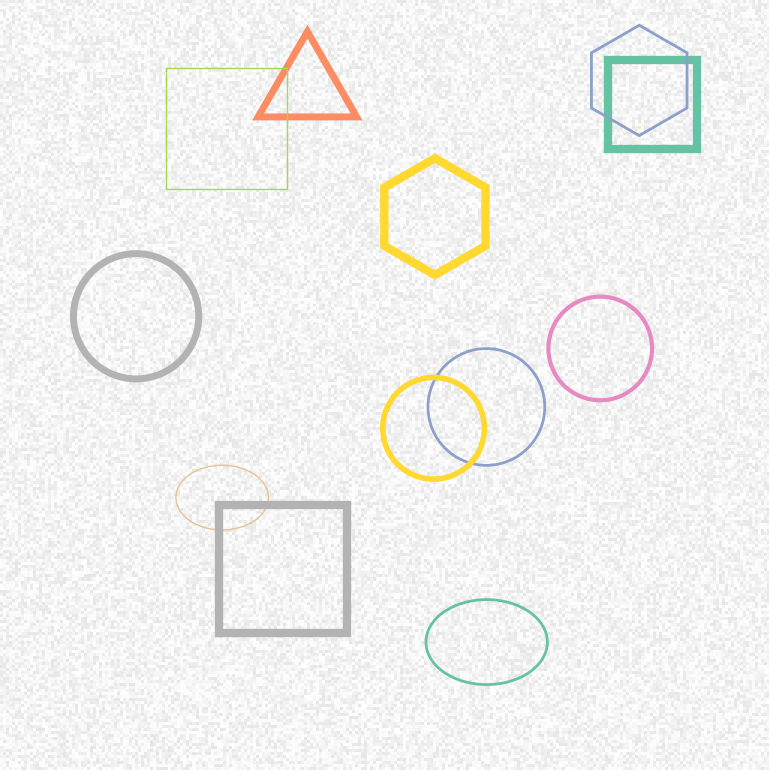[{"shape": "oval", "thickness": 1, "radius": 0.39, "center": [0.632, 0.166]}, {"shape": "square", "thickness": 3, "radius": 0.29, "center": [0.847, 0.864]}, {"shape": "triangle", "thickness": 2.5, "radius": 0.37, "center": [0.399, 0.885]}, {"shape": "circle", "thickness": 1, "radius": 0.38, "center": [0.632, 0.471]}, {"shape": "hexagon", "thickness": 1, "radius": 0.36, "center": [0.83, 0.896]}, {"shape": "circle", "thickness": 1.5, "radius": 0.34, "center": [0.78, 0.547]}, {"shape": "square", "thickness": 0.5, "radius": 0.39, "center": [0.294, 0.833]}, {"shape": "circle", "thickness": 2, "radius": 0.33, "center": [0.563, 0.444]}, {"shape": "hexagon", "thickness": 3, "radius": 0.38, "center": [0.565, 0.719]}, {"shape": "oval", "thickness": 0.5, "radius": 0.3, "center": [0.289, 0.354]}, {"shape": "circle", "thickness": 2.5, "radius": 0.41, "center": [0.177, 0.589]}, {"shape": "square", "thickness": 3, "radius": 0.41, "center": [0.367, 0.261]}]